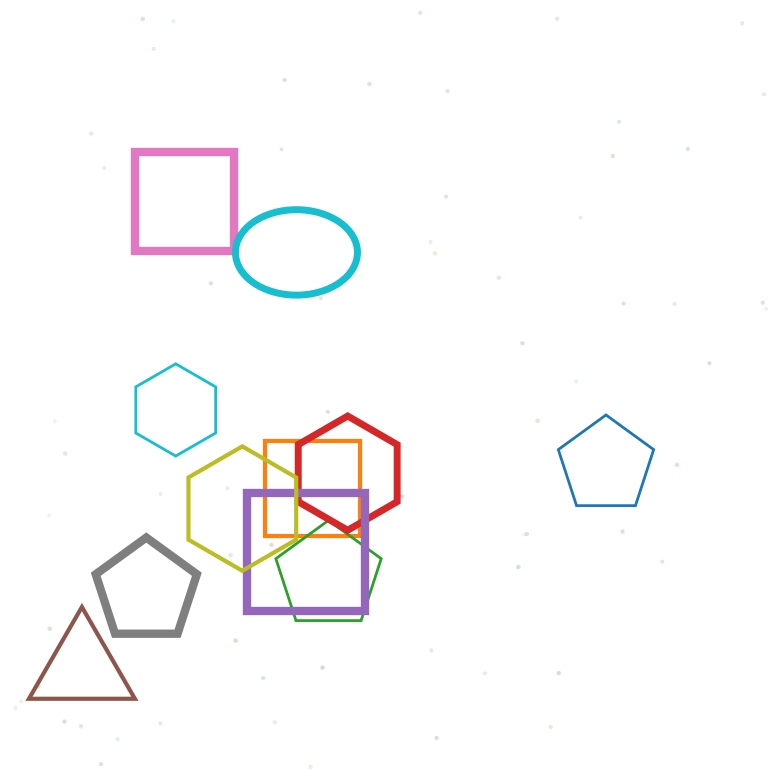[{"shape": "pentagon", "thickness": 1, "radius": 0.33, "center": [0.787, 0.396]}, {"shape": "square", "thickness": 1.5, "radius": 0.31, "center": [0.406, 0.365]}, {"shape": "pentagon", "thickness": 1, "radius": 0.36, "center": [0.427, 0.252]}, {"shape": "hexagon", "thickness": 2.5, "radius": 0.37, "center": [0.452, 0.386]}, {"shape": "square", "thickness": 3, "radius": 0.38, "center": [0.397, 0.283]}, {"shape": "triangle", "thickness": 1.5, "radius": 0.4, "center": [0.106, 0.132]}, {"shape": "square", "thickness": 3, "radius": 0.32, "center": [0.24, 0.738]}, {"shape": "pentagon", "thickness": 3, "radius": 0.35, "center": [0.19, 0.233]}, {"shape": "hexagon", "thickness": 1.5, "radius": 0.4, "center": [0.315, 0.34]}, {"shape": "hexagon", "thickness": 1, "radius": 0.3, "center": [0.228, 0.468]}, {"shape": "oval", "thickness": 2.5, "radius": 0.4, "center": [0.385, 0.672]}]